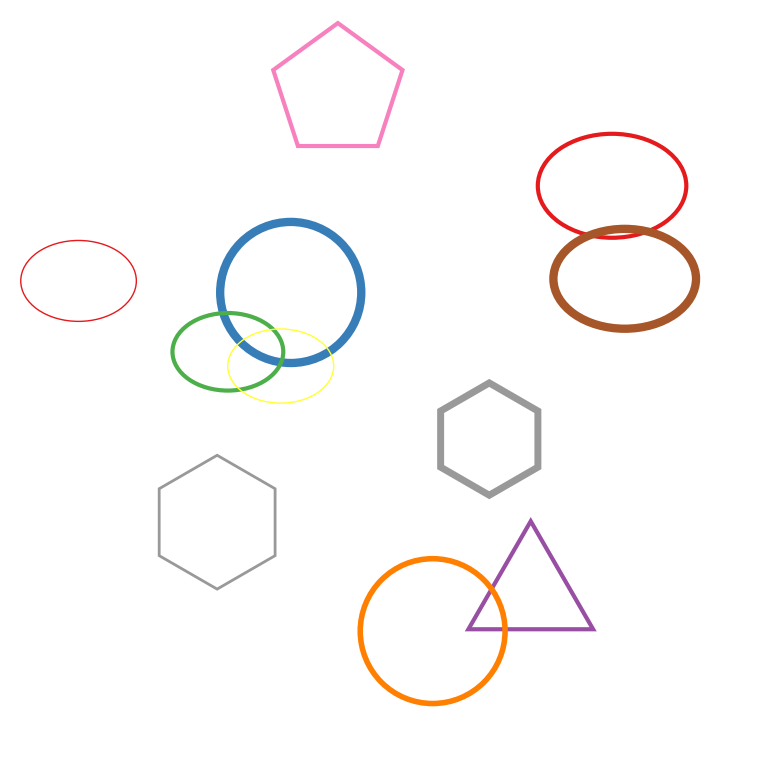[{"shape": "oval", "thickness": 1.5, "radius": 0.48, "center": [0.795, 0.759]}, {"shape": "oval", "thickness": 0.5, "radius": 0.38, "center": [0.102, 0.635]}, {"shape": "circle", "thickness": 3, "radius": 0.46, "center": [0.378, 0.62]}, {"shape": "oval", "thickness": 1.5, "radius": 0.36, "center": [0.296, 0.543]}, {"shape": "triangle", "thickness": 1.5, "radius": 0.47, "center": [0.689, 0.23]}, {"shape": "circle", "thickness": 2, "radius": 0.47, "center": [0.562, 0.18]}, {"shape": "oval", "thickness": 0.5, "radius": 0.34, "center": [0.365, 0.525]}, {"shape": "oval", "thickness": 3, "radius": 0.46, "center": [0.811, 0.638]}, {"shape": "pentagon", "thickness": 1.5, "radius": 0.44, "center": [0.439, 0.882]}, {"shape": "hexagon", "thickness": 1, "radius": 0.43, "center": [0.282, 0.322]}, {"shape": "hexagon", "thickness": 2.5, "radius": 0.36, "center": [0.635, 0.43]}]